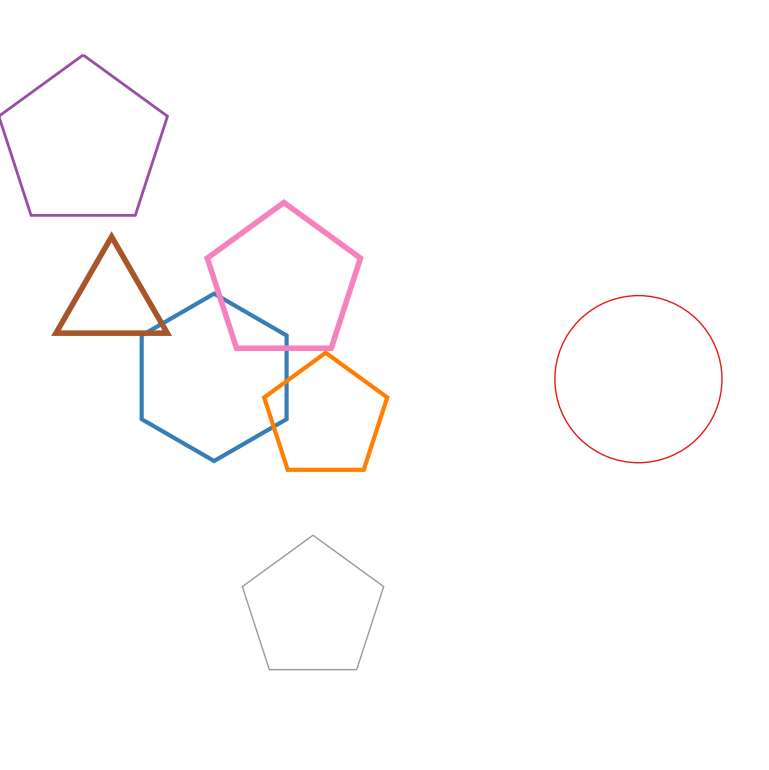[{"shape": "circle", "thickness": 0.5, "radius": 0.54, "center": [0.829, 0.508]}, {"shape": "hexagon", "thickness": 1.5, "radius": 0.54, "center": [0.278, 0.51]}, {"shape": "pentagon", "thickness": 1, "radius": 0.58, "center": [0.108, 0.813]}, {"shape": "pentagon", "thickness": 1.5, "radius": 0.42, "center": [0.423, 0.458]}, {"shape": "triangle", "thickness": 2, "radius": 0.42, "center": [0.145, 0.609]}, {"shape": "pentagon", "thickness": 2, "radius": 0.52, "center": [0.369, 0.632]}, {"shape": "pentagon", "thickness": 0.5, "radius": 0.48, "center": [0.406, 0.208]}]